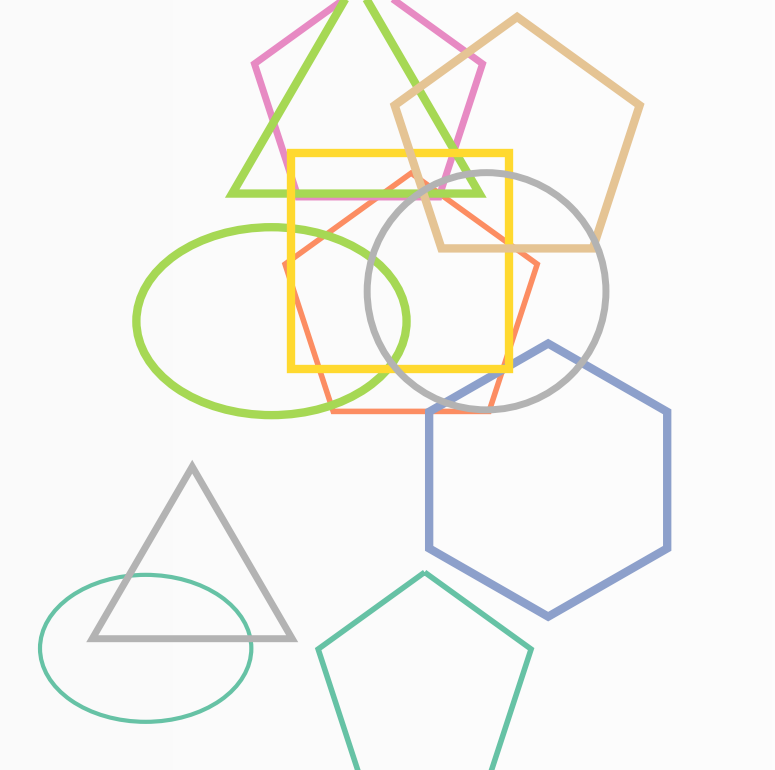[{"shape": "pentagon", "thickness": 2, "radius": 0.72, "center": [0.548, 0.112]}, {"shape": "oval", "thickness": 1.5, "radius": 0.68, "center": [0.188, 0.158]}, {"shape": "pentagon", "thickness": 2, "radius": 0.86, "center": [0.531, 0.604]}, {"shape": "hexagon", "thickness": 3, "radius": 0.89, "center": [0.707, 0.377]}, {"shape": "pentagon", "thickness": 2.5, "radius": 0.77, "center": [0.475, 0.869]}, {"shape": "triangle", "thickness": 3, "radius": 0.92, "center": [0.459, 0.841]}, {"shape": "oval", "thickness": 3, "radius": 0.87, "center": [0.35, 0.583]}, {"shape": "square", "thickness": 3, "radius": 0.7, "center": [0.517, 0.661]}, {"shape": "pentagon", "thickness": 3, "radius": 0.83, "center": [0.667, 0.812]}, {"shape": "circle", "thickness": 2.5, "radius": 0.77, "center": [0.628, 0.622]}, {"shape": "triangle", "thickness": 2.5, "radius": 0.74, "center": [0.248, 0.245]}]